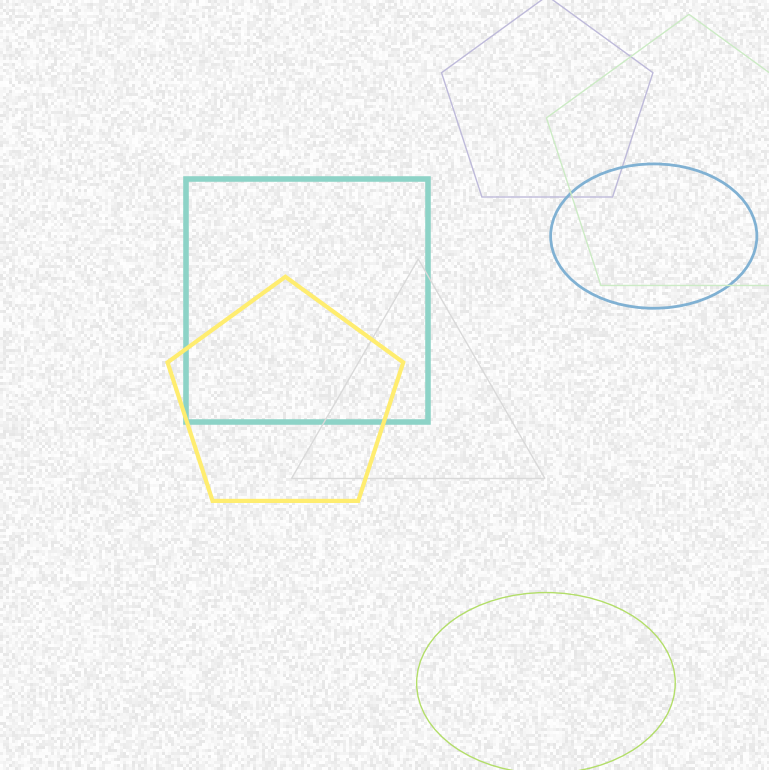[{"shape": "square", "thickness": 2, "radius": 0.79, "center": [0.399, 0.61]}, {"shape": "pentagon", "thickness": 0.5, "radius": 0.72, "center": [0.711, 0.861]}, {"shape": "oval", "thickness": 1, "radius": 0.67, "center": [0.849, 0.693]}, {"shape": "oval", "thickness": 0.5, "radius": 0.84, "center": [0.709, 0.113]}, {"shape": "triangle", "thickness": 0.5, "radius": 0.95, "center": [0.543, 0.474]}, {"shape": "pentagon", "thickness": 0.5, "radius": 0.97, "center": [0.895, 0.787]}, {"shape": "pentagon", "thickness": 1.5, "radius": 0.8, "center": [0.371, 0.48]}]